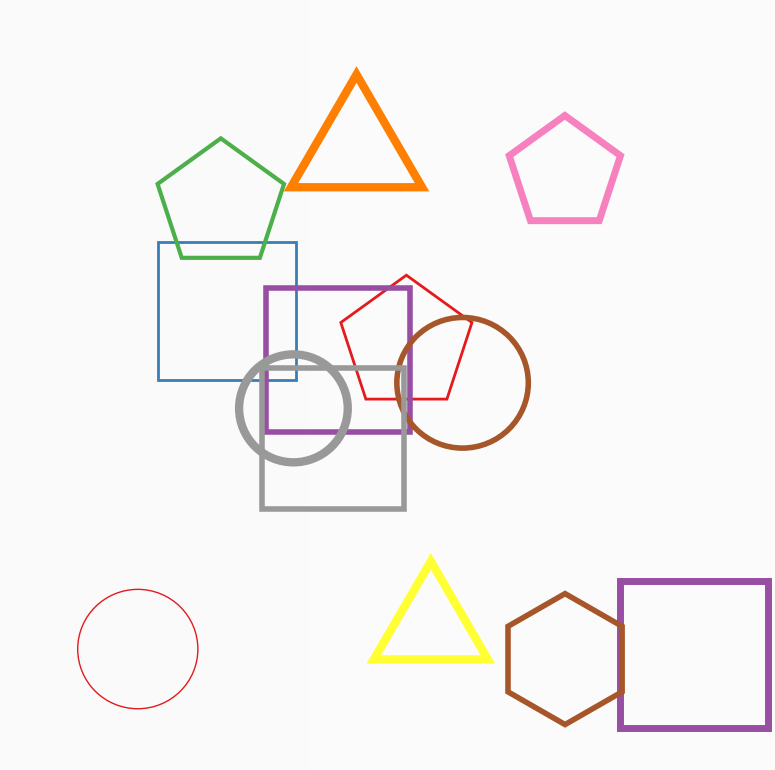[{"shape": "circle", "thickness": 0.5, "radius": 0.39, "center": [0.178, 0.157]}, {"shape": "pentagon", "thickness": 1, "radius": 0.44, "center": [0.524, 0.554]}, {"shape": "square", "thickness": 1, "radius": 0.45, "center": [0.293, 0.596]}, {"shape": "pentagon", "thickness": 1.5, "radius": 0.43, "center": [0.285, 0.735]}, {"shape": "square", "thickness": 2, "radius": 0.47, "center": [0.436, 0.533]}, {"shape": "square", "thickness": 2.5, "radius": 0.48, "center": [0.895, 0.15]}, {"shape": "triangle", "thickness": 3, "radius": 0.49, "center": [0.46, 0.806]}, {"shape": "triangle", "thickness": 3, "radius": 0.42, "center": [0.556, 0.186]}, {"shape": "circle", "thickness": 2, "radius": 0.42, "center": [0.597, 0.503]}, {"shape": "hexagon", "thickness": 2, "radius": 0.43, "center": [0.729, 0.144]}, {"shape": "pentagon", "thickness": 2.5, "radius": 0.38, "center": [0.729, 0.775]}, {"shape": "circle", "thickness": 3, "radius": 0.35, "center": [0.379, 0.47]}, {"shape": "square", "thickness": 2, "radius": 0.46, "center": [0.43, 0.43]}]